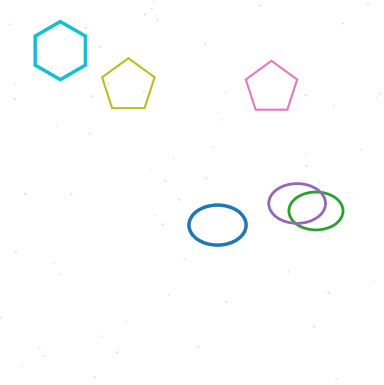[{"shape": "oval", "thickness": 2.5, "radius": 0.37, "center": [0.565, 0.415]}, {"shape": "oval", "thickness": 2, "radius": 0.35, "center": [0.821, 0.452]}, {"shape": "oval", "thickness": 2, "radius": 0.37, "center": [0.772, 0.472]}, {"shape": "pentagon", "thickness": 1.5, "radius": 0.35, "center": [0.705, 0.772]}, {"shape": "pentagon", "thickness": 1.5, "radius": 0.36, "center": [0.333, 0.777]}, {"shape": "hexagon", "thickness": 2.5, "radius": 0.38, "center": [0.157, 0.869]}]